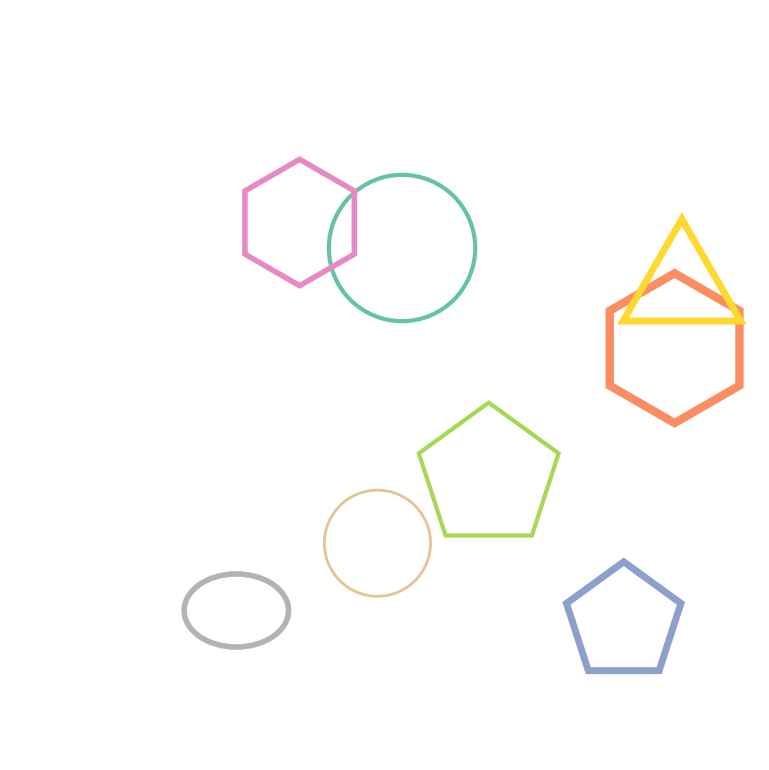[{"shape": "circle", "thickness": 1.5, "radius": 0.48, "center": [0.522, 0.678]}, {"shape": "hexagon", "thickness": 3, "radius": 0.49, "center": [0.876, 0.548]}, {"shape": "pentagon", "thickness": 2.5, "radius": 0.39, "center": [0.81, 0.192]}, {"shape": "hexagon", "thickness": 2, "radius": 0.41, "center": [0.389, 0.711]}, {"shape": "pentagon", "thickness": 1.5, "radius": 0.48, "center": [0.635, 0.382]}, {"shape": "triangle", "thickness": 2.5, "radius": 0.44, "center": [0.886, 0.627]}, {"shape": "circle", "thickness": 1, "radius": 0.34, "center": [0.49, 0.295]}, {"shape": "oval", "thickness": 2, "radius": 0.34, "center": [0.307, 0.207]}]